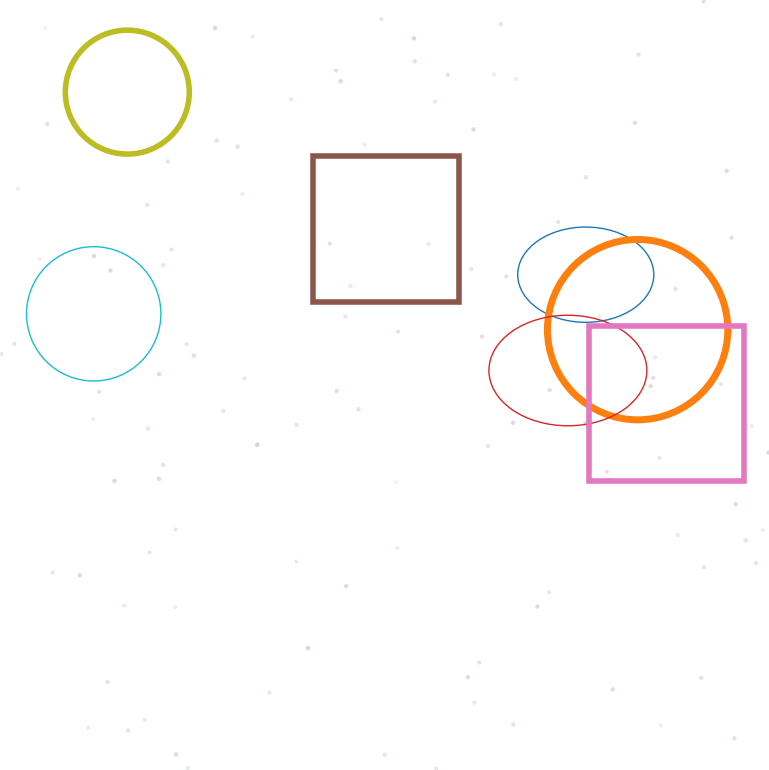[{"shape": "oval", "thickness": 0.5, "radius": 0.44, "center": [0.761, 0.643]}, {"shape": "circle", "thickness": 2.5, "radius": 0.59, "center": [0.828, 0.572]}, {"shape": "oval", "thickness": 0.5, "radius": 0.51, "center": [0.738, 0.519]}, {"shape": "square", "thickness": 2, "radius": 0.48, "center": [0.502, 0.703]}, {"shape": "square", "thickness": 2, "radius": 0.5, "center": [0.866, 0.476]}, {"shape": "circle", "thickness": 2, "radius": 0.4, "center": [0.165, 0.88]}, {"shape": "circle", "thickness": 0.5, "radius": 0.44, "center": [0.122, 0.592]}]